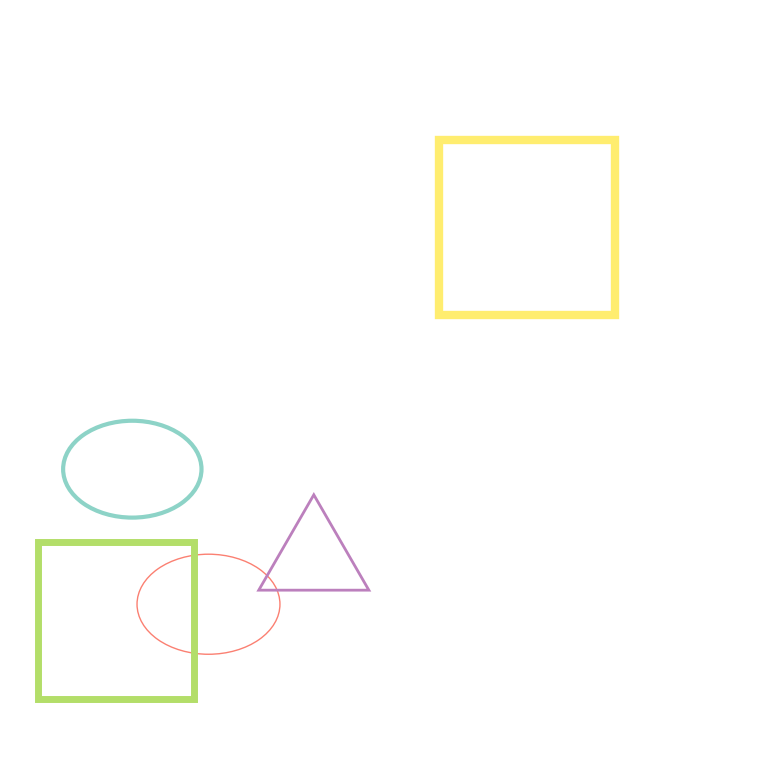[{"shape": "oval", "thickness": 1.5, "radius": 0.45, "center": [0.172, 0.391]}, {"shape": "oval", "thickness": 0.5, "radius": 0.46, "center": [0.271, 0.215]}, {"shape": "square", "thickness": 2.5, "radius": 0.51, "center": [0.151, 0.194]}, {"shape": "triangle", "thickness": 1, "radius": 0.41, "center": [0.408, 0.275]}, {"shape": "square", "thickness": 3, "radius": 0.57, "center": [0.684, 0.705]}]